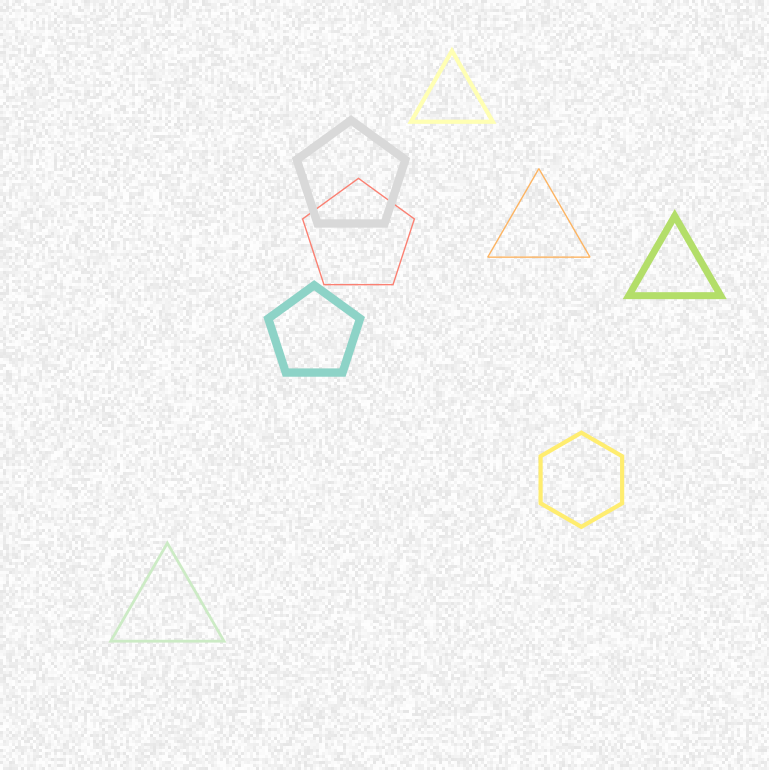[{"shape": "pentagon", "thickness": 3, "radius": 0.31, "center": [0.408, 0.567]}, {"shape": "triangle", "thickness": 1.5, "radius": 0.31, "center": [0.587, 0.873]}, {"shape": "pentagon", "thickness": 0.5, "radius": 0.38, "center": [0.466, 0.692]}, {"shape": "triangle", "thickness": 0.5, "radius": 0.38, "center": [0.7, 0.704]}, {"shape": "triangle", "thickness": 2.5, "radius": 0.34, "center": [0.876, 0.651]}, {"shape": "pentagon", "thickness": 3, "radius": 0.37, "center": [0.456, 0.77]}, {"shape": "triangle", "thickness": 1, "radius": 0.42, "center": [0.217, 0.21]}, {"shape": "hexagon", "thickness": 1.5, "radius": 0.31, "center": [0.755, 0.377]}]